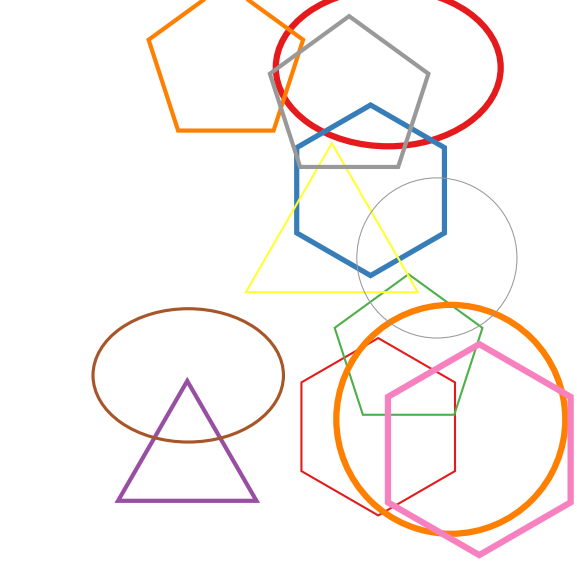[{"shape": "hexagon", "thickness": 1, "radius": 0.77, "center": [0.655, 0.26]}, {"shape": "oval", "thickness": 3, "radius": 0.97, "center": [0.672, 0.882]}, {"shape": "hexagon", "thickness": 2.5, "radius": 0.74, "center": [0.642, 0.67]}, {"shape": "pentagon", "thickness": 1, "radius": 0.67, "center": [0.707, 0.39]}, {"shape": "triangle", "thickness": 2, "radius": 0.69, "center": [0.324, 0.201]}, {"shape": "circle", "thickness": 3, "radius": 0.99, "center": [0.781, 0.273]}, {"shape": "pentagon", "thickness": 2, "radius": 0.7, "center": [0.391, 0.887]}, {"shape": "triangle", "thickness": 1, "radius": 0.86, "center": [0.575, 0.579]}, {"shape": "oval", "thickness": 1.5, "radius": 0.82, "center": [0.326, 0.349]}, {"shape": "hexagon", "thickness": 3, "radius": 0.91, "center": [0.83, 0.221]}, {"shape": "pentagon", "thickness": 2, "radius": 0.72, "center": [0.605, 0.827]}, {"shape": "circle", "thickness": 0.5, "radius": 0.69, "center": [0.757, 0.552]}]